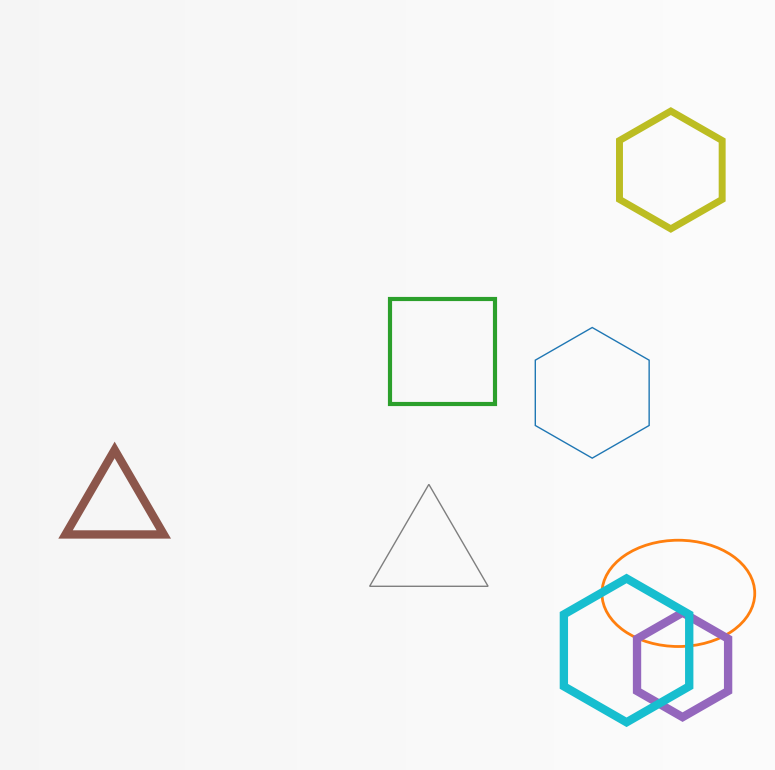[{"shape": "hexagon", "thickness": 0.5, "radius": 0.42, "center": [0.764, 0.49]}, {"shape": "oval", "thickness": 1, "radius": 0.49, "center": [0.875, 0.229]}, {"shape": "square", "thickness": 1.5, "radius": 0.34, "center": [0.571, 0.543]}, {"shape": "hexagon", "thickness": 3, "radius": 0.34, "center": [0.881, 0.137]}, {"shape": "triangle", "thickness": 3, "radius": 0.37, "center": [0.148, 0.342]}, {"shape": "triangle", "thickness": 0.5, "radius": 0.44, "center": [0.553, 0.283]}, {"shape": "hexagon", "thickness": 2.5, "radius": 0.38, "center": [0.866, 0.779]}, {"shape": "hexagon", "thickness": 3, "radius": 0.47, "center": [0.808, 0.155]}]